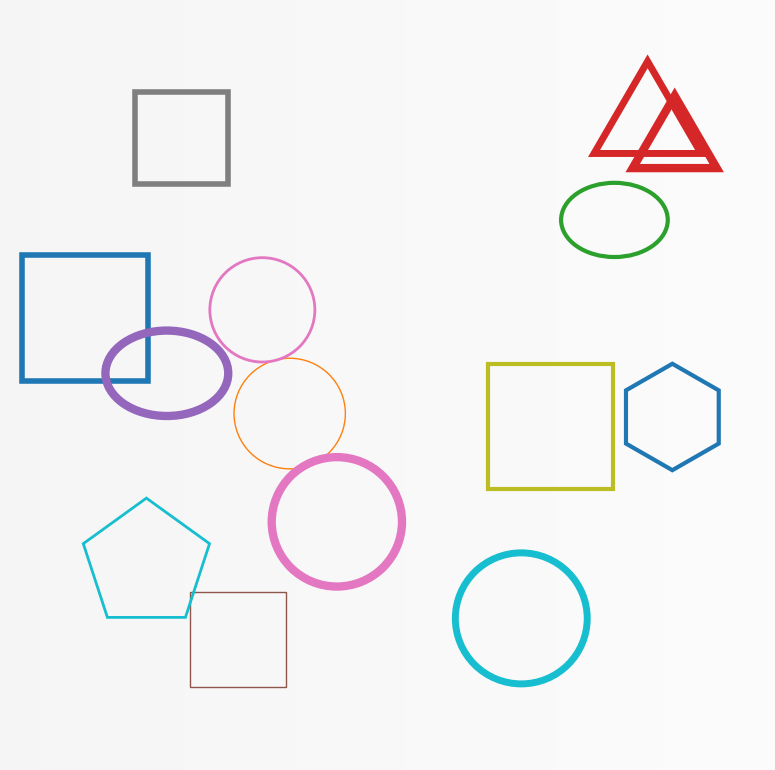[{"shape": "square", "thickness": 2, "radius": 0.41, "center": [0.109, 0.587]}, {"shape": "hexagon", "thickness": 1.5, "radius": 0.35, "center": [0.868, 0.458]}, {"shape": "circle", "thickness": 0.5, "radius": 0.36, "center": [0.374, 0.463]}, {"shape": "oval", "thickness": 1.5, "radius": 0.34, "center": [0.793, 0.714]}, {"shape": "triangle", "thickness": 3, "radius": 0.31, "center": [0.871, 0.813]}, {"shape": "triangle", "thickness": 2.5, "radius": 0.4, "center": [0.836, 0.841]}, {"shape": "oval", "thickness": 3, "radius": 0.4, "center": [0.215, 0.515]}, {"shape": "square", "thickness": 0.5, "radius": 0.31, "center": [0.307, 0.169]}, {"shape": "circle", "thickness": 3, "radius": 0.42, "center": [0.435, 0.322]}, {"shape": "circle", "thickness": 1, "radius": 0.34, "center": [0.339, 0.598]}, {"shape": "square", "thickness": 2, "radius": 0.3, "center": [0.234, 0.821]}, {"shape": "square", "thickness": 1.5, "radius": 0.41, "center": [0.71, 0.446]}, {"shape": "circle", "thickness": 2.5, "radius": 0.43, "center": [0.673, 0.197]}, {"shape": "pentagon", "thickness": 1, "radius": 0.43, "center": [0.189, 0.267]}]